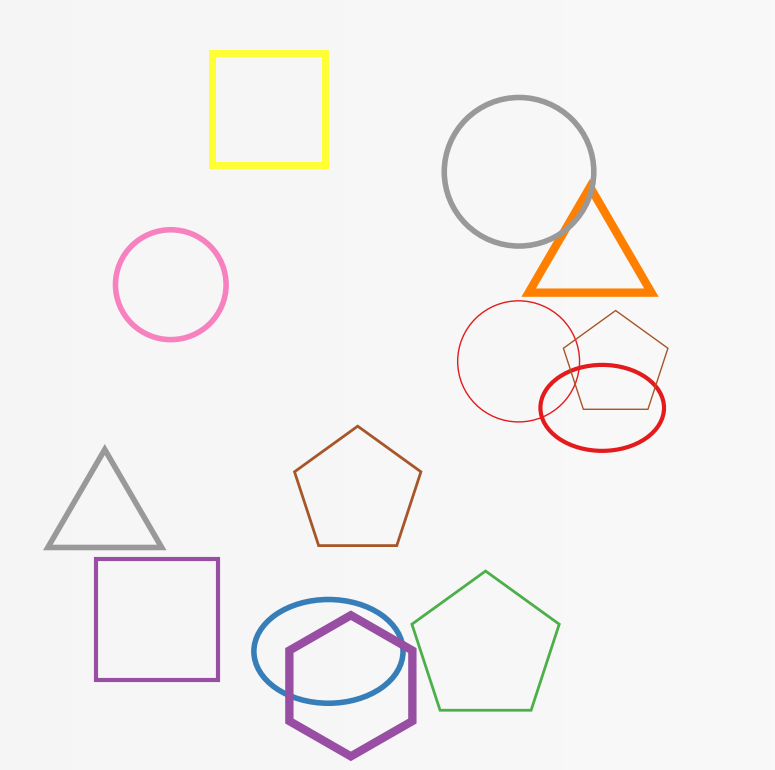[{"shape": "circle", "thickness": 0.5, "radius": 0.39, "center": [0.669, 0.531]}, {"shape": "oval", "thickness": 1.5, "radius": 0.4, "center": [0.777, 0.47]}, {"shape": "oval", "thickness": 2, "radius": 0.48, "center": [0.424, 0.154]}, {"shape": "pentagon", "thickness": 1, "radius": 0.5, "center": [0.627, 0.158]}, {"shape": "square", "thickness": 1.5, "radius": 0.39, "center": [0.202, 0.196]}, {"shape": "hexagon", "thickness": 3, "radius": 0.46, "center": [0.453, 0.109]}, {"shape": "triangle", "thickness": 3, "radius": 0.46, "center": [0.761, 0.666]}, {"shape": "square", "thickness": 2.5, "radius": 0.36, "center": [0.346, 0.858]}, {"shape": "pentagon", "thickness": 0.5, "radius": 0.35, "center": [0.794, 0.526]}, {"shape": "pentagon", "thickness": 1, "radius": 0.43, "center": [0.462, 0.361]}, {"shape": "circle", "thickness": 2, "radius": 0.36, "center": [0.22, 0.63]}, {"shape": "triangle", "thickness": 2, "radius": 0.42, "center": [0.135, 0.331]}, {"shape": "circle", "thickness": 2, "radius": 0.48, "center": [0.67, 0.777]}]